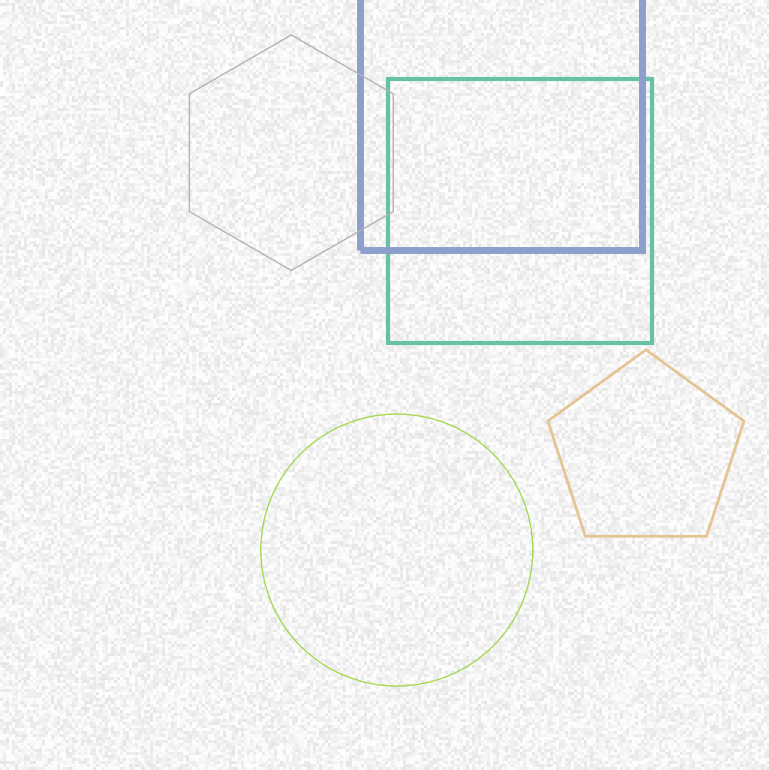[{"shape": "square", "thickness": 1.5, "radius": 0.86, "center": [0.676, 0.726]}, {"shape": "square", "thickness": 2.5, "radius": 0.91, "center": [0.651, 0.858]}, {"shape": "circle", "thickness": 0.5, "radius": 0.88, "center": [0.515, 0.286]}, {"shape": "pentagon", "thickness": 1, "radius": 0.67, "center": [0.839, 0.412]}, {"shape": "hexagon", "thickness": 0.5, "radius": 0.76, "center": [0.378, 0.802]}]